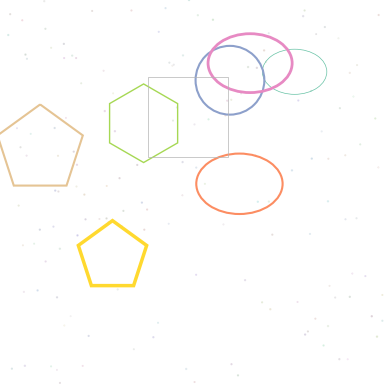[{"shape": "oval", "thickness": 0.5, "radius": 0.42, "center": [0.765, 0.814]}, {"shape": "oval", "thickness": 1.5, "radius": 0.56, "center": [0.622, 0.523]}, {"shape": "circle", "thickness": 1.5, "radius": 0.45, "center": [0.597, 0.792]}, {"shape": "oval", "thickness": 2, "radius": 0.55, "center": [0.65, 0.836]}, {"shape": "hexagon", "thickness": 1, "radius": 0.51, "center": [0.373, 0.68]}, {"shape": "pentagon", "thickness": 2.5, "radius": 0.47, "center": [0.292, 0.334]}, {"shape": "pentagon", "thickness": 1.5, "radius": 0.58, "center": [0.104, 0.612]}, {"shape": "square", "thickness": 0.5, "radius": 0.52, "center": [0.488, 0.696]}]